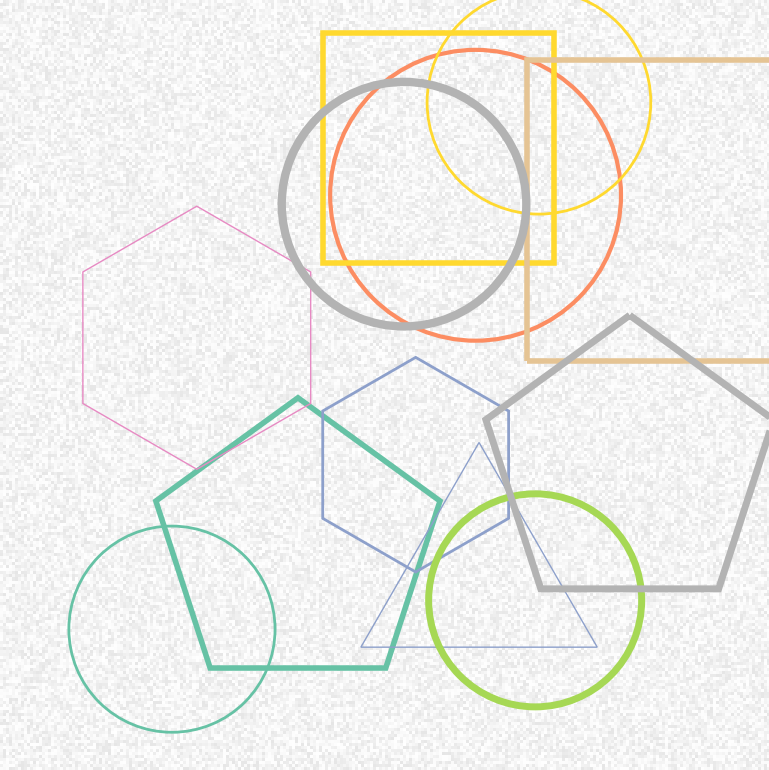[{"shape": "pentagon", "thickness": 2, "radius": 0.97, "center": [0.387, 0.289]}, {"shape": "circle", "thickness": 1, "radius": 0.67, "center": [0.223, 0.183]}, {"shape": "circle", "thickness": 1.5, "radius": 0.94, "center": [0.618, 0.746]}, {"shape": "triangle", "thickness": 0.5, "radius": 0.89, "center": [0.622, 0.248]}, {"shape": "hexagon", "thickness": 1, "radius": 0.7, "center": [0.54, 0.397]}, {"shape": "hexagon", "thickness": 0.5, "radius": 0.85, "center": [0.256, 0.561]}, {"shape": "circle", "thickness": 2.5, "radius": 0.69, "center": [0.695, 0.22]}, {"shape": "square", "thickness": 2, "radius": 0.75, "center": [0.57, 0.808]}, {"shape": "circle", "thickness": 1, "radius": 0.73, "center": [0.7, 0.867]}, {"shape": "square", "thickness": 2, "radius": 0.98, "center": [0.88, 0.727]}, {"shape": "pentagon", "thickness": 2.5, "radius": 0.98, "center": [0.818, 0.394]}, {"shape": "circle", "thickness": 3, "radius": 0.79, "center": [0.525, 0.735]}]